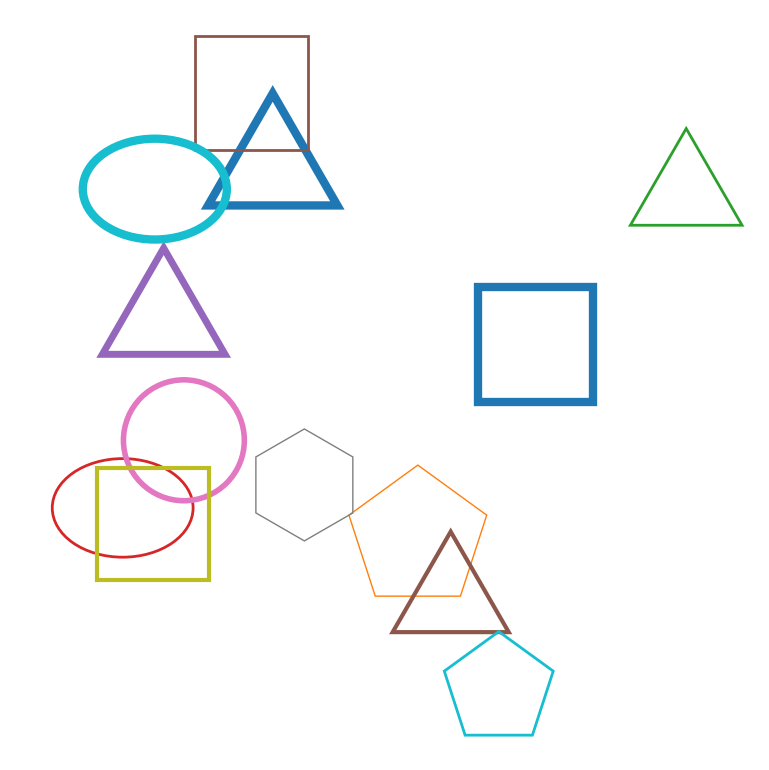[{"shape": "triangle", "thickness": 3, "radius": 0.48, "center": [0.354, 0.782]}, {"shape": "square", "thickness": 3, "radius": 0.37, "center": [0.696, 0.553]}, {"shape": "pentagon", "thickness": 0.5, "radius": 0.47, "center": [0.543, 0.302]}, {"shape": "triangle", "thickness": 1, "radius": 0.42, "center": [0.891, 0.749]}, {"shape": "oval", "thickness": 1, "radius": 0.46, "center": [0.159, 0.34]}, {"shape": "triangle", "thickness": 2.5, "radius": 0.46, "center": [0.213, 0.586]}, {"shape": "square", "thickness": 1, "radius": 0.37, "center": [0.327, 0.879]}, {"shape": "triangle", "thickness": 1.5, "radius": 0.43, "center": [0.585, 0.223]}, {"shape": "circle", "thickness": 2, "radius": 0.39, "center": [0.239, 0.428]}, {"shape": "hexagon", "thickness": 0.5, "radius": 0.36, "center": [0.395, 0.37]}, {"shape": "square", "thickness": 1.5, "radius": 0.37, "center": [0.199, 0.32]}, {"shape": "oval", "thickness": 3, "radius": 0.47, "center": [0.201, 0.754]}, {"shape": "pentagon", "thickness": 1, "radius": 0.37, "center": [0.648, 0.105]}]